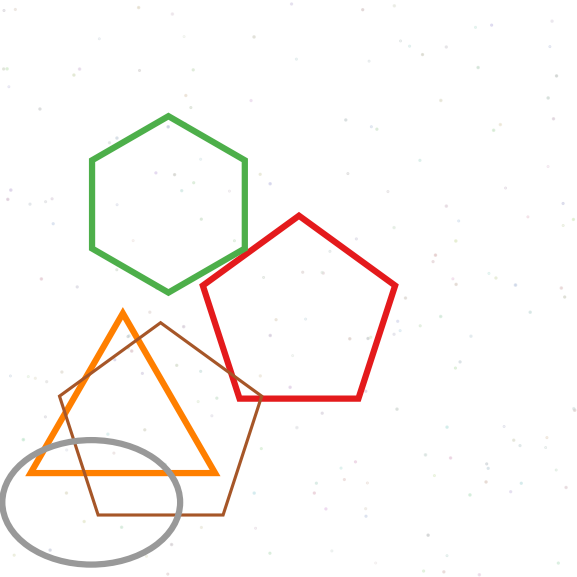[{"shape": "pentagon", "thickness": 3, "radius": 0.88, "center": [0.518, 0.451]}, {"shape": "hexagon", "thickness": 3, "radius": 0.76, "center": [0.292, 0.645]}, {"shape": "triangle", "thickness": 3, "radius": 0.92, "center": [0.213, 0.272]}, {"shape": "pentagon", "thickness": 1.5, "radius": 0.92, "center": [0.278, 0.256]}, {"shape": "oval", "thickness": 3, "radius": 0.77, "center": [0.158, 0.129]}]